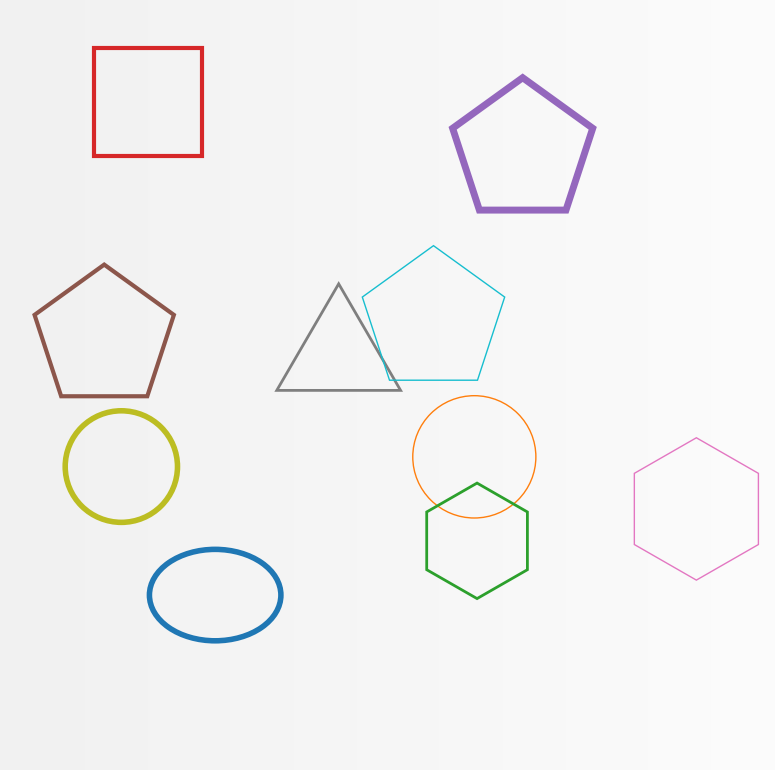[{"shape": "oval", "thickness": 2, "radius": 0.42, "center": [0.278, 0.227]}, {"shape": "circle", "thickness": 0.5, "radius": 0.4, "center": [0.612, 0.407]}, {"shape": "hexagon", "thickness": 1, "radius": 0.38, "center": [0.616, 0.298]}, {"shape": "square", "thickness": 1.5, "radius": 0.35, "center": [0.19, 0.867]}, {"shape": "pentagon", "thickness": 2.5, "radius": 0.48, "center": [0.674, 0.804]}, {"shape": "pentagon", "thickness": 1.5, "radius": 0.47, "center": [0.134, 0.562]}, {"shape": "hexagon", "thickness": 0.5, "radius": 0.46, "center": [0.899, 0.339]}, {"shape": "triangle", "thickness": 1, "radius": 0.46, "center": [0.437, 0.539]}, {"shape": "circle", "thickness": 2, "radius": 0.36, "center": [0.157, 0.394]}, {"shape": "pentagon", "thickness": 0.5, "radius": 0.48, "center": [0.559, 0.584]}]